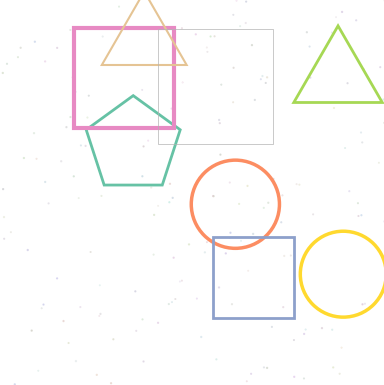[{"shape": "pentagon", "thickness": 2, "radius": 0.64, "center": [0.346, 0.623]}, {"shape": "circle", "thickness": 2.5, "radius": 0.57, "center": [0.611, 0.47]}, {"shape": "square", "thickness": 2, "radius": 0.53, "center": [0.659, 0.279]}, {"shape": "square", "thickness": 3, "radius": 0.65, "center": [0.322, 0.797]}, {"shape": "triangle", "thickness": 2, "radius": 0.66, "center": [0.878, 0.8]}, {"shape": "circle", "thickness": 2.5, "radius": 0.56, "center": [0.892, 0.288]}, {"shape": "triangle", "thickness": 1.5, "radius": 0.64, "center": [0.375, 0.895]}, {"shape": "square", "thickness": 0.5, "radius": 0.75, "center": [0.56, 0.776]}]